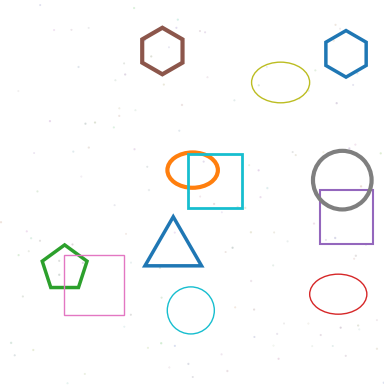[{"shape": "triangle", "thickness": 2.5, "radius": 0.42, "center": [0.45, 0.352]}, {"shape": "hexagon", "thickness": 2.5, "radius": 0.3, "center": [0.899, 0.86]}, {"shape": "oval", "thickness": 3, "radius": 0.33, "center": [0.5, 0.558]}, {"shape": "pentagon", "thickness": 2.5, "radius": 0.31, "center": [0.168, 0.303]}, {"shape": "oval", "thickness": 1, "radius": 0.37, "center": [0.879, 0.236]}, {"shape": "square", "thickness": 1.5, "radius": 0.35, "center": [0.9, 0.437]}, {"shape": "hexagon", "thickness": 3, "radius": 0.3, "center": [0.422, 0.867]}, {"shape": "square", "thickness": 1, "radius": 0.39, "center": [0.244, 0.261]}, {"shape": "circle", "thickness": 3, "radius": 0.38, "center": [0.889, 0.532]}, {"shape": "oval", "thickness": 1, "radius": 0.38, "center": [0.729, 0.786]}, {"shape": "square", "thickness": 2, "radius": 0.35, "center": [0.558, 0.53]}, {"shape": "circle", "thickness": 1, "radius": 0.31, "center": [0.496, 0.194]}]